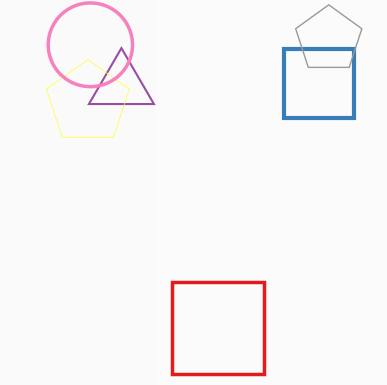[{"shape": "square", "thickness": 2.5, "radius": 0.59, "center": [0.563, 0.149]}, {"shape": "square", "thickness": 3, "radius": 0.45, "center": [0.823, 0.783]}, {"shape": "triangle", "thickness": 1.5, "radius": 0.48, "center": [0.313, 0.778]}, {"shape": "pentagon", "thickness": 0.5, "radius": 0.56, "center": [0.227, 0.733]}, {"shape": "circle", "thickness": 2.5, "radius": 0.54, "center": [0.233, 0.884]}, {"shape": "pentagon", "thickness": 1, "radius": 0.45, "center": [0.848, 0.898]}]